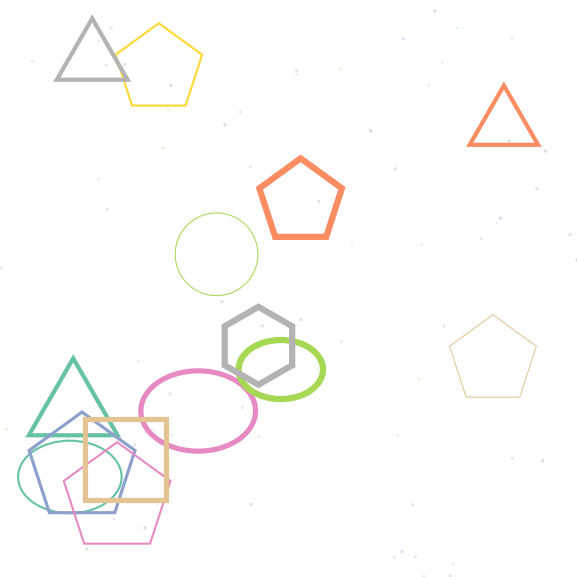[{"shape": "triangle", "thickness": 2, "radius": 0.44, "center": [0.127, 0.29]}, {"shape": "oval", "thickness": 1, "radius": 0.45, "center": [0.121, 0.173]}, {"shape": "pentagon", "thickness": 3, "radius": 0.38, "center": [0.521, 0.65]}, {"shape": "triangle", "thickness": 2, "radius": 0.34, "center": [0.873, 0.783]}, {"shape": "pentagon", "thickness": 1.5, "radius": 0.48, "center": [0.142, 0.189]}, {"shape": "oval", "thickness": 2.5, "radius": 0.5, "center": [0.343, 0.287]}, {"shape": "pentagon", "thickness": 1, "radius": 0.49, "center": [0.203, 0.136]}, {"shape": "oval", "thickness": 3, "radius": 0.37, "center": [0.486, 0.359]}, {"shape": "circle", "thickness": 0.5, "radius": 0.36, "center": [0.375, 0.559]}, {"shape": "pentagon", "thickness": 1, "radius": 0.39, "center": [0.275, 0.88]}, {"shape": "pentagon", "thickness": 0.5, "radius": 0.39, "center": [0.854, 0.375]}, {"shape": "square", "thickness": 2.5, "radius": 0.35, "center": [0.217, 0.204]}, {"shape": "triangle", "thickness": 2, "radius": 0.35, "center": [0.16, 0.896]}, {"shape": "hexagon", "thickness": 3, "radius": 0.34, "center": [0.447, 0.4]}]